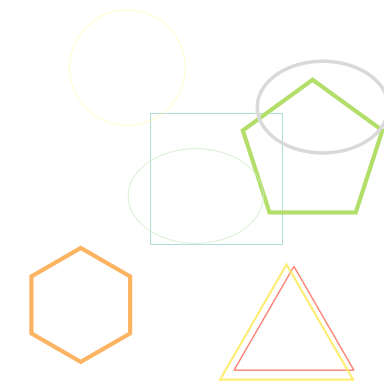[{"shape": "square", "thickness": 0.5, "radius": 0.85, "center": [0.561, 0.536]}, {"shape": "circle", "thickness": 0.5, "radius": 0.75, "center": [0.331, 0.824]}, {"shape": "triangle", "thickness": 1, "radius": 0.9, "center": [0.764, 0.128]}, {"shape": "hexagon", "thickness": 3, "radius": 0.74, "center": [0.21, 0.208]}, {"shape": "pentagon", "thickness": 3, "radius": 0.95, "center": [0.812, 0.602]}, {"shape": "oval", "thickness": 2.5, "radius": 0.85, "center": [0.838, 0.722]}, {"shape": "oval", "thickness": 0.5, "radius": 0.88, "center": [0.508, 0.491]}, {"shape": "triangle", "thickness": 1.5, "radius": 1.0, "center": [0.744, 0.114]}]